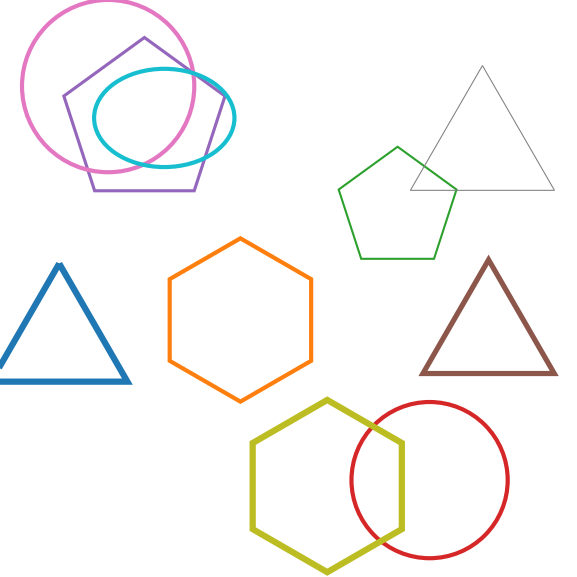[{"shape": "triangle", "thickness": 3, "radius": 0.68, "center": [0.103, 0.406]}, {"shape": "hexagon", "thickness": 2, "radius": 0.71, "center": [0.416, 0.445]}, {"shape": "pentagon", "thickness": 1, "radius": 0.54, "center": [0.688, 0.638]}, {"shape": "circle", "thickness": 2, "radius": 0.68, "center": [0.744, 0.168]}, {"shape": "pentagon", "thickness": 1.5, "radius": 0.73, "center": [0.25, 0.787]}, {"shape": "triangle", "thickness": 2.5, "radius": 0.66, "center": [0.846, 0.418]}, {"shape": "circle", "thickness": 2, "radius": 0.75, "center": [0.187, 0.85]}, {"shape": "triangle", "thickness": 0.5, "radius": 0.72, "center": [0.835, 0.742]}, {"shape": "hexagon", "thickness": 3, "radius": 0.75, "center": [0.567, 0.157]}, {"shape": "oval", "thickness": 2, "radius": 0.61, "center": [0.284, 0.795]}]